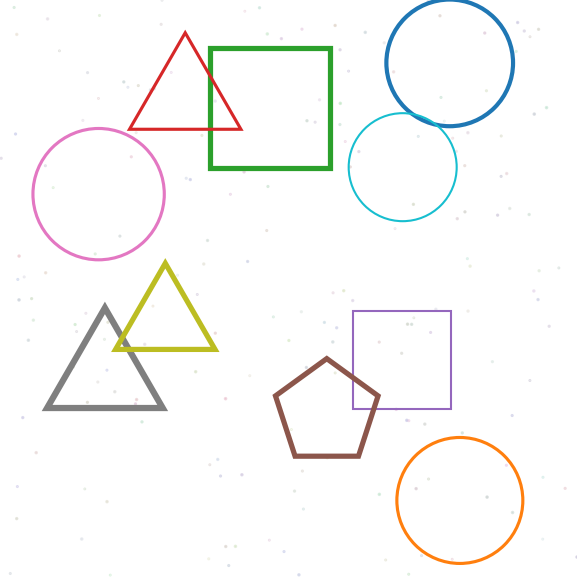[{"shape": "circle", "thickness": 2, "radius": 0.55, "center": [0.779, 0.89]}, {"shape": "circle", "thickness": 1.5, "radius": 0.55, "center": [0.796, 0.133]}, {"shape": "square", "thickness": 2.5, "radius": 0.52, "center": [0.467, 0.812]}, {"shape": "triangle", "thickness": 1.5, "radius": 0.56, "center": [0.321, 0.831]}, {"shape": "square", "thickness": 1, "radius": 0.42, "center": [0.696, 0.375]}, {"shape": "pentagon", "thickness": 2.5, "radius": 0.47, "center": [0.566, 0.285]}, {"shape": "circle", "thickness": 1.5, "radius": 0.57, "center": [0.171, 0.663]}, {"shape": "triangle", "thickness": 3, "radius": 0.58, "center": [0.182, 0.35]}, {"shape": "triangle", "thickness": 2.5, "radius": 0.5, "center": [0.286, 0.444]}, {"shape": "circle", "thickness": 1, "radius": 0.47, "center": [0.697, 0.71]}]